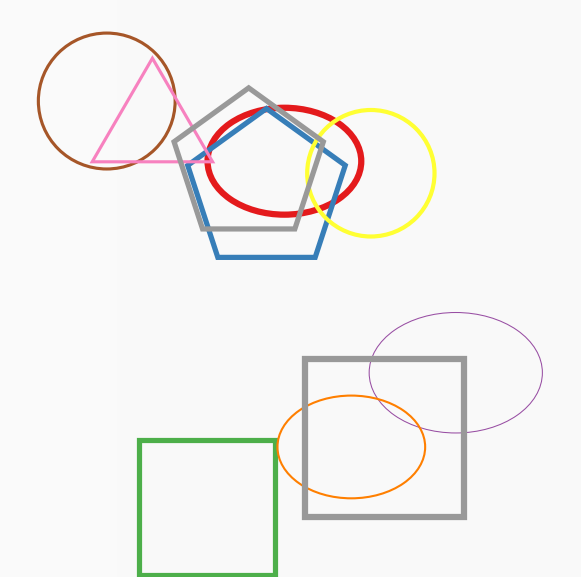[{"shape": "oval", "thickness": 3, "radius": 0.66, "center": [0.489, 0.72]}, {"shape": "pentagon", "thickness": 2.5, "radius": 0.71, "center": [0.458, 0.669]}, {"shape": "square", "thickness": 2.5, "radius": 0.59, "center": [0.356, 0.12]}, {"shape": "oval", "thickness": 0.5, "radius": 0.75, "center": [0.784, 0.354]}, {"shape": "oval", "thickness": 1, "radius": 0.64, "center": [0.604, 0.225]}, {"shape": "circle", "thickness": 2, "radius": 0.55, "center": [0.638, 0.699]}, {"shape": "circle", "thickness": 1.5, "radius": 0.59, "center": [0.184, 0.824]}, {"shape": "triangle", "thickness": 1.5, "radius": 0.6, "center": [0.262, 0.779]}, {"shape": "square", "thickness": 3, "radius": 0.68, "center": [0.661, 0.241]}, {"shape": "pentagon", "thickness": 2.5, "radius": 0.68, "center": [0.428, 0.712]}]